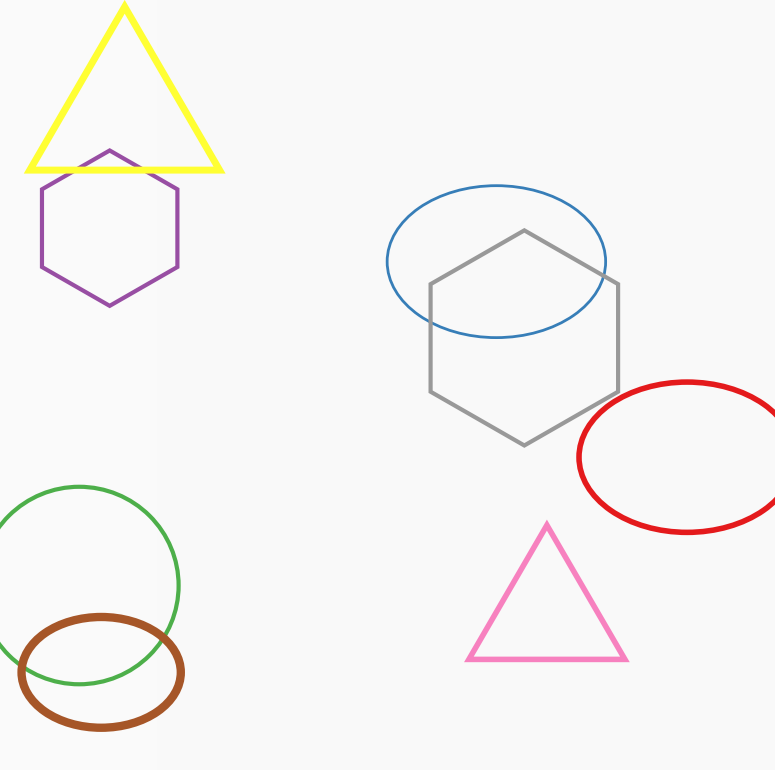[{"shape": "oval", "thickness": 2, "radius": 0.7, "center": [0.887, 0.406]}, {"shape": "oval", "thickness": 1, "radius": 0.7, "center": [0.641, 0.66]}, {"shape": "circle", "thickness": 1.5, "radius": 0.64, "center": [0.102, 0.24]}, {"shape": "hexagon", "thickness": 1.5, "radius": 0.5, "center": [0.142, 0.704]}, {"shape": "triangle", "thickness": 2.5, "radius": 0.71, "center": [0.161, 0.85]}, {"shape": "oval", "thickness": 3, "radius": 0.51, "center": [0.131, 0.127]}, {"shape": "triangle", "thickness": 2, "radius": 0.58, "center": [0.706, 0.202]}, {"shape": "hexagon", "thickness": 1.5, "radius": 0.7, "center": [0.677, 0.561]}]